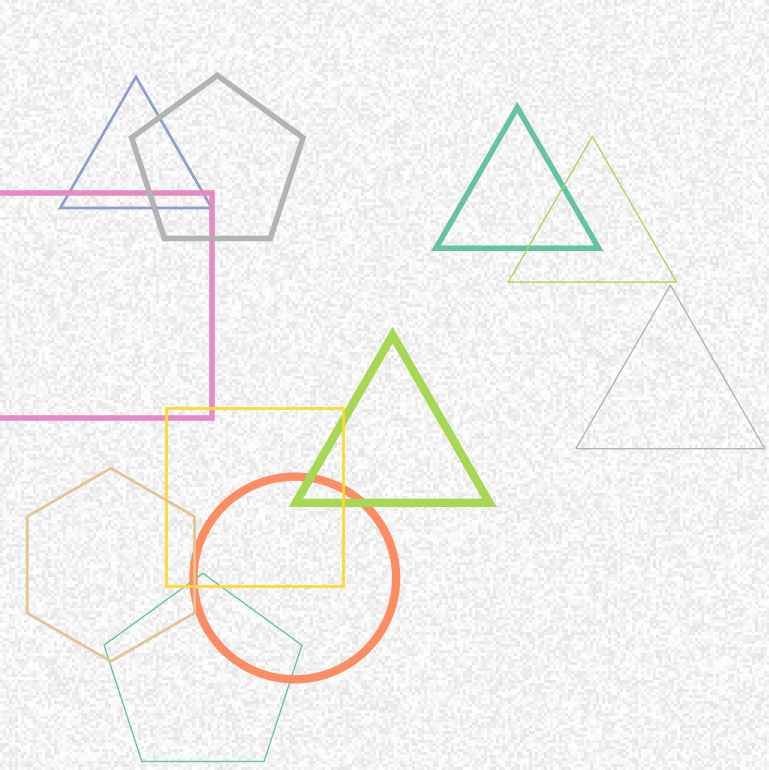[{"shape": "triangle", "thickness": 2, "radius": 0.61, "center": [0.672, 0.739]}, {"shape": "pentagon", "thickness": 0.5, "radius": 0.68, "center": [0.264, 0.12]}, {"shape": "circle", "thickness": 3, "radius": 0.66, "center": [0.383, 0.249]}, {"shape": "triangle", "thickness": 1, "radius": 0.57, "center": [0.177, 0.787]}, {"shape": "square", "thickness": 2, "radius": 0.73, "center": [0.129, 0.603]}, {"shape": "triangle", "thickness": 3, "radius": 0.73, "center": [0.51, 0.42]}, {"shape": "triangle", "thickness": 0.5, "radius": 0.63, "center": [0.769, 0.697]}, {"shape": "square", "thickness": 1, "radius": 0.58, "center": [0.33, 0.354]}, {"shape": "hexagon", "thickness": 1, "radius": 0.63, "center": [0.144, 0.267]}, {"shape": "triangle", "thickness": 0.5, "radius": 0.71, "center": [0.871, 0.488]}, {"shape": "pentagon", "thickness": 2, "radius": 0.59, "center": [0.282, 0.785]}]